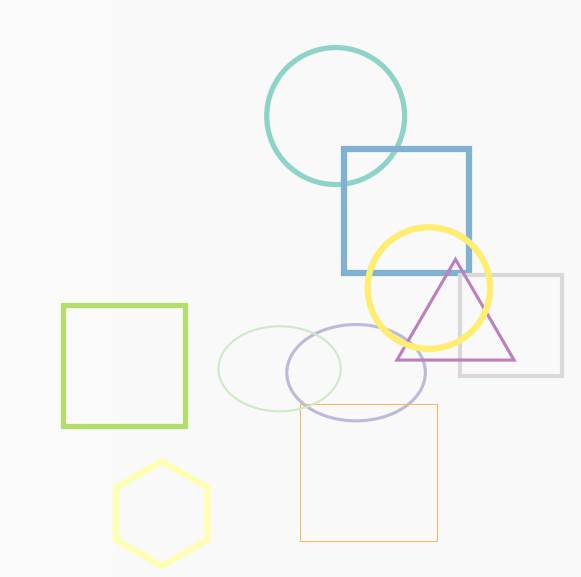[{"shape": "circle", "thickness": 2.5, "radius": 0.59, "center": [0.578, 0.798]}, {"shape": "hexagon", "thickness": 3, "radius": 0.45, "center": [0.278, 0.11]}, {"shape": "oval", "thickness": 1.5, "radius": 0.6, "center": [0.613, 0.354]}, {"shape": "square", "thickness": 3, "radius": 0.54, "center": [0.7, 0.634]}, {"shape": "square", "thickness": 0.5, "radius": 0.59, "center": [0.634, 0.181]}, {"shape": "square", "thickness": 2.5, "radius": 0.52, "center": [0.214, 0.366]}, {"shape": "square", "thickness": 2, "radius": 0.44, "center": [0.88, 0.435]}, {"shape": "triangle", "thickness": 1.5, "radius": 0.58, "center": [0.784, 0.434]}, {"shape": "oval", "thickness": 1, "radius": 0.53, "center": [0.481, 0.361]}, {"shape": "circle", "thickness": 3, "radius": 0.53, "center": [0.738, 0.5]}]